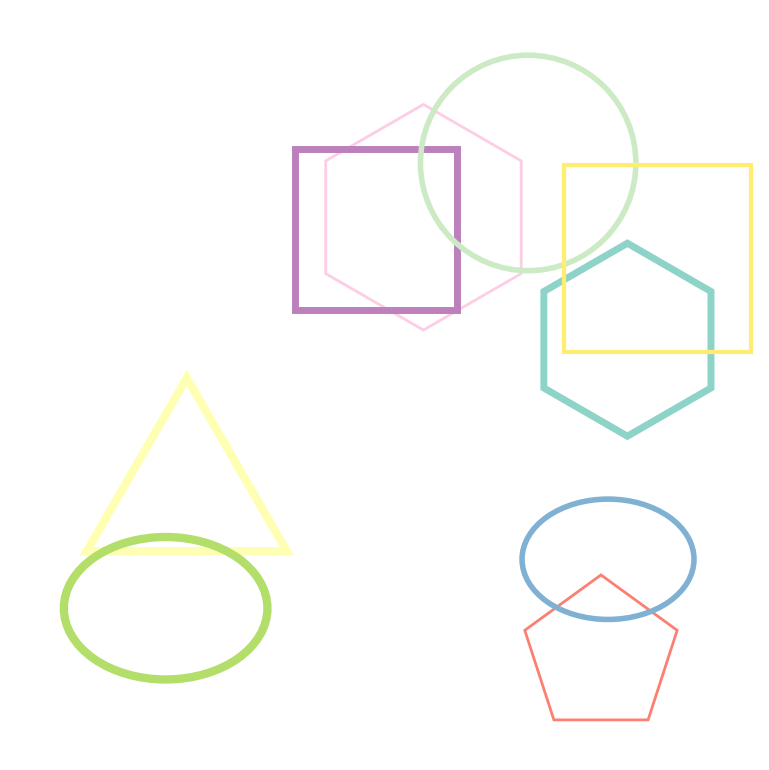[{"shape": "hexagon", "thickness": 2.5, "radius": 0.63, "center": [0.815, 0.559]}, {"shape": "triangle", "thickness": 3, "radius": 0.75, "center": [0.243, 0.359]}, {"shape": "pentagon", "thickness": 1, "radius": 0.52, "center": [0.78, 0.149]}, {"shape": "oval", "thickness": 2, "radius": 0.56, "center": [0.79, 0.274]}, {"shape": "oval", "thickness": 3, "radius": 0.66, "center": [0.215, 0.21]}, {"shape": "hexagon", "thickness": 1, "radius": 0.73, "center": [0.55, 0.718]}, {"shape": "square", "thickness": 2.5, "radius": 0.52, "center": [0.488, 0.702]}, {"shape": "circle", "thickness": 2, "radius": 0.7, "center": [0.686, 0.788]}, {"shape": "square", "thickness": 1.5, "radius": 0.61, "center": [0.854, 0.664]}]